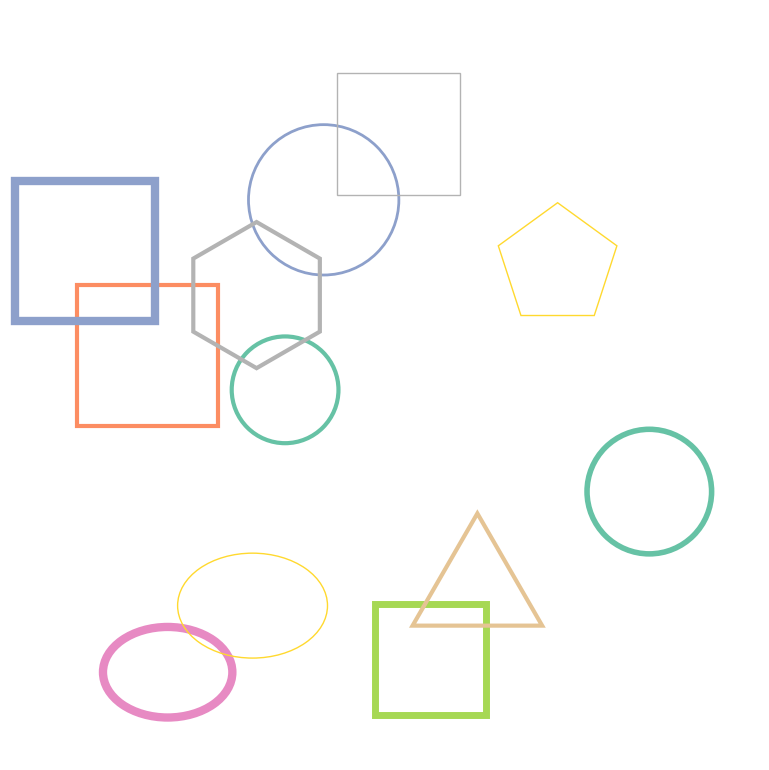[{"shape": "circle", "thickness": 1.5, "radius": 0.35, "center": [0.37, 0.494]}, {"shape": "circle", "thickness": 2, "radius": 0.4, "center": [0.843, 0.362]}, {"shape": "square", "thickness": 1.5, "radius": 0.46, "center": [0.192, 0.538]}, {"shape": "circle", "thickness": 1, "radius": 0.49, "center": [0.42, 0.74]}, {"shape": "square", "thickness": 3, "radius": 0.45, "center": [0.11, 0.674]}, {"shape": "oval", "thickness": 3, "radius": 0.42, "center": [0.218, 0.127]}, {"shape": "square", "thickness": 2.5, "radius": 0.36, "center": [0.559, 0.143]}, {"shape": "oval", "thickness": 0.5, "radius": 0.49, "center": [0.328, 0.213]}, {"shape": "pentagon", "thickness": 0.5, "radius": 0.4, "center": [0.724, 0.656]}, {"shape": "triangle", "thickness": 1.5, "radius": 0.49, "center": [0.62, 0.236]}, {"shape": "hexagon", "thickness": 1.5, "radius": 0.47, "center": [0.333, 0.617]}, {"shape": "square", "thickness": 0.5, "radius": 0.4, "center": [0.518, 0.826]}]